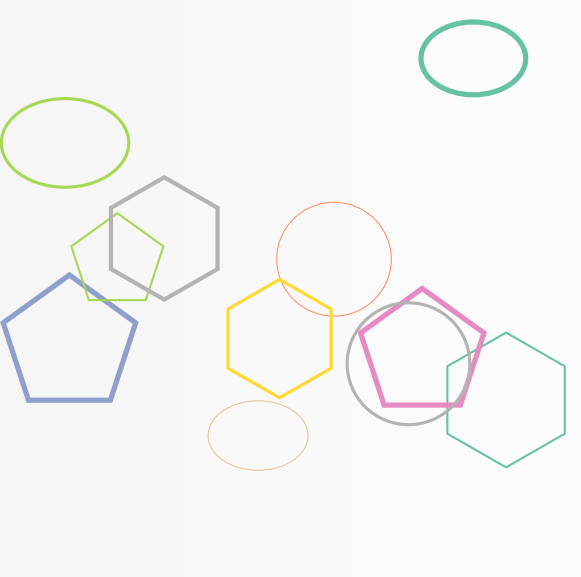[{"shape": "hexagon", "thickness": 1, "radius": 0.58, "center": [0.871, 0.307]}, {"shape": "oval", "thickness": 2.5, "radius": 0.45, "center": [0.814, 0.898]}, {"shape": "circle", "thickness": 0.5, "radius": 0.49, "center": [0.575, 0.55]}, {"shape": "pentagon", "thickness": 2.5, "radius": 0.6, "center": [0.119, 0.403]}, {"shape": "pentagon", "thickness": 2.5, "radius": 0.56, "center": [0.726, 0.388]}, {"shape": "oval", "thickness": 1.5, "radius": 0.55, "center": [0.112, 0.752]}, {"shape": "pentagon", "thickness": 1, "radius": 0.42, "center": [0.202, 0.547]}, {"shape": "hexagon", "thickness": 1.5, "radius": 0.51, "center": [0.481, 0.413]}, {"shape": "oval", "thickness": 0.5, "radius": 0.43, "center": [0.444, 0.245]}, {"shape": "hexagon", "thickness": 2, "radius": 0.53, "center": [0.283, 0.586]}, {"shape": "circle", "thickness": 1.5, "radius": 0.53, "center": [0.703, 0.369]}]